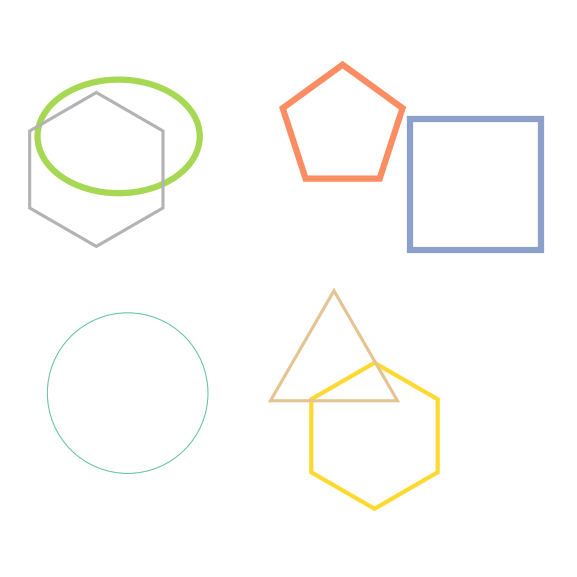[{"shape": "circle", "thickness": 0.5, "radius": 0.7, "center": [0.221, 0.318]}, {"shape": "pentagon", "thickness": 3, "radius": 0.55, "center": [0.593, 0.778]}, {"shape": "square", "thickness": 3, "radius": 0.57, "center": [0.823, 0.68]}, {"shape": "oval", "thickness": 3, "radius": 0.7, "center": [0.205, 0.763]}, {"shape": "hexagon", "thickness": 2, "radius": 0.63, "center": [0.648, 0.245]}, {"shape": "triangle", "thickness": 1.5, "radius": 0.64, "center": [0.578, 0.369]}, {"shape": "hexagon", "thickness": 1.5, "radius": 0.67, "center": [0.167, 0.706]}]